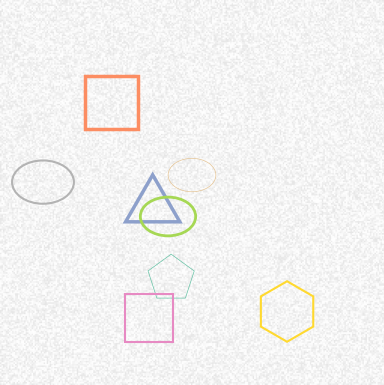[{"shape": "pentagon", "thickness": 0.5, "radius": 0.32, "center": [0.445, 0.277]}, {"shape": "square", "thickness": 2.5, "radius": 0.34, "center": [0.289, 0.734]}, {"shape": "triangle", "thickness": 2.5, "radius": 0.41, "center": [0.397, 0.464]}, {"shape": "square", "thickness": 1.5, "radius": 0.31, "center": [0.387, 0.174]}, {"shape": "oval", "thickness": 2, "radius": 0.36, "center": [0.436, 0.438]}, {"shape": "hexagon", "thickness": 1.5, "radius": 0.39, "center": [0.746, 0.191]}, {"shape": "oval", "thickness": 0.5, "radius": 0.31, "center": [0.499, 0.545]}, {"shape": "oval", "thickness": 1.5, "radius": 0.4, "center": [0.112, 0.527]}]